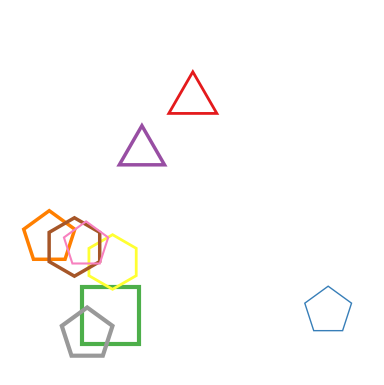[{"shape": "triangle", "thickness": 2, "radius": 0.36, "center": [0.501, 0.741]}, {"shape": "pentagon", "thickness": 1, "radius": 0.32, "center": [0.852, 0.193]}, {"shape": "square", "thickness": 3, "radius": 0.37, "center": [0.286, 0.182]}, {"shape": "triangle", "thickness": 2.5, "radius": 0.34, "center": [0.369, 0.606]}, {"shape": "pentagon", "thickness": 2.5, "radius": 0.35, "center": [0.128, 0.383]}, {"shape": "hexagon", "thickness": 2, "radius": 0.35, "center": [0.292, 0.319]}, {"shape": "hexagon", "thickness": 2.5, "radius": 0.38, "center": [0.193, 0.358]}, {"shape": "pentagon", "thickness": 1.5, "radius": 0.3, "center": [0.224, 0.364]}, {"shape": "pentagon", "thickness": 3, "radius": 0.35, "center": [0.226, 0.132]}]